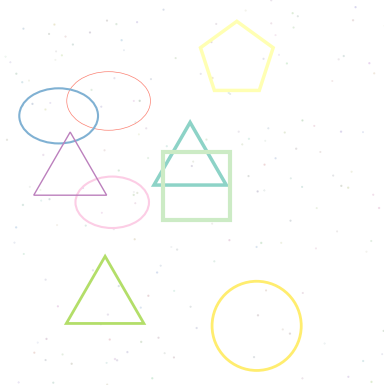[{"shape": "triangle", "thickness": 2.5, "radius": 0.54, "center": [0.494, 0.574]}, {"shape": "pentagon", "thickness": 2.5, "radius": 0.5, "center": [0.615, 0.845]}, {"shape": "oval", "thickness": 0.5, "radius": 0.54, "center": [0.282, 0.738]}, {"shape": "oval", "thickness": 1.5, "radius": 0.51, "center": [0.152, 0.699]}, {"shape": "triangle", "thickness": 2, "radius": 0.58, "center": [0.273, 0.218]}, {"shape": "oval", "thickness": 1.5, "radius": 0.48, "center": [0.291, 0.475]}, {"shape": "triangle", "thickness": 1, "radius": 0.55, "center": [0.182, 0.548]}, {"shape": "square", "thickness": 3, "radius": 0.44, "center": [0.51, 0.517]}, {"shape": "circle", "thickness": 2, "radius": 0.58, "center": [0.667, 0.154]}]